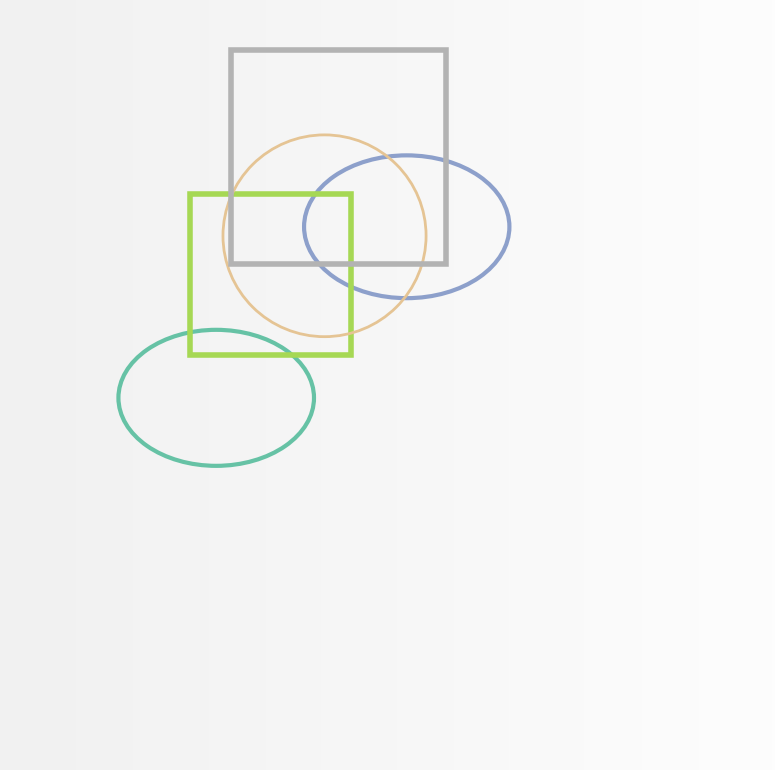[{"shape": "oval", "thickness": 1.5, "radius": 0.63, "center": [0.279, 0.483]}, {"shape": "oval", "thickness": 1.5, "radius": 0.66, "center": [0.525, 0.706]}, {"shape": "square", "thickness": 2, "radius": 0.52, "center": [0.349, 0.644]}, {"shape": "circle", "thickness": 1, "radius": 0.66, "center": [0.419, 0.694]}, {"shape": "square", "thickness": 2, "radius": 0.69, "center": [0.437, 0.796]}]